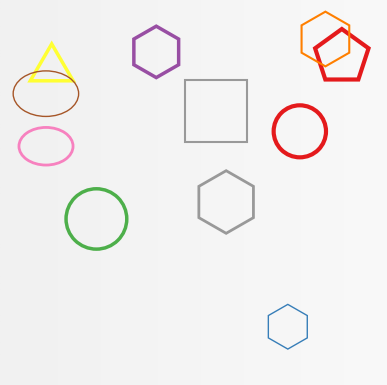[{"shape": "circle", "thickness": 3, "radius": 0.34, "center": [0.774, 0.659]}, {"shape": "pentagon", "thickness": 3, "radius": 0.36, "center": [0.882, 0.852]}, {"shape": "hexagon", "thickness": 1, "radius": 0.29, "center": [0.743, 0.151]}, {"shape": "circle", "thickness": 2.5, "radius": 0.39, "center": [0.249, 0.431]}, {"shape": "hexagon", "thickness": 2.5, "radius": 0.33, "center": [0.403, 0.865]}, {"shape": "hexagon", "thickness": 1.5, "radius": 0.36, "center": [0.84, 0.899]}, {"shape": "triangle", "thickness": 2.5, "radius": 0.32, "center": [0.133, 0.822]}, {"shape": "oval", "thickness": 1, "radius": 0.42, "center": [0.118, 0.757]}, {"shape": "oval", "thickness": 2, "radius": 0.35, "center": [0.119, 0.62]}, {"shape": "hexagon", "thickness": 2, "radius": 0.41, "center": [0.584, 0.475]}, {"shape": "square", "thickness": 1.5, "radius": 0.4, "center": [0.557, 0.711]}]